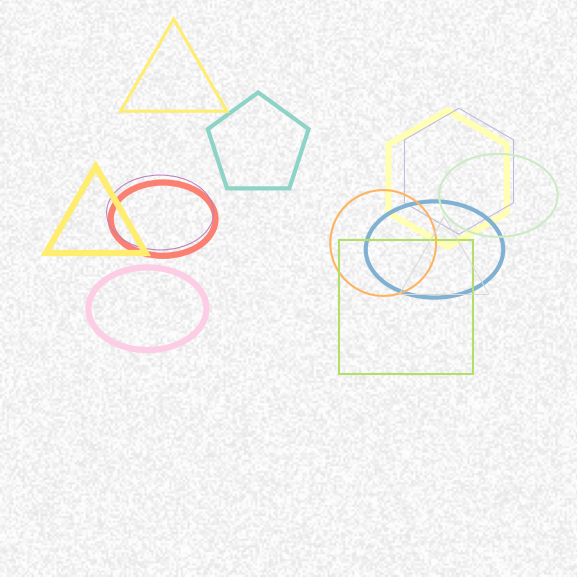[{"shape": "pentagon", "thickness": 2, "radius": 0.46, "center": [0.447, 0.747]}, {"shape": "hexagon", "thickness": 3, "radius": 0.59, "center": [0.775, 0.69]}, {"shape": "hexagon", "thickness": 0.5, "radius": 0.55, "center": [0.795, 0.702]}, {"shape": "oval", "thickness": 3, "radius": 0.45, "center": [0.282, 0.62]}, {"shape": "oval", "thickness": 2, "radius": 0.6, "center": [0.752, 0.567]}, {"shape": "circle", "thickness": 1, "radius": 0.46, "center": [0.664, 0.578]}, {"shape": "square", "thickness": 1, "radius": 0.58, "center": [0.703, 0.468]}, {"shape": "oval", "thickness": 3, "radius": 0.51, "center": [0.255, 0.465]}, {"shape": "triangle", "thickness": 0.5, "radius": 0.45, "center": [0.769, 0.534]}, {"shape": "oval", "thickness": 0.5, "radius": 0.46, "center": [0.277, 0.631]}, {"shape": "oval", "thickness": 1, "radius": 0.51, "center": [0.863, 0.661]}, {"shape": "triangle", "thickness": 3, "radius": 0.5, "center": [0.166, 0.611]}, {"shape": "triangle", "thickness": 1.5, "radius": 0.53, "center": [0.301, 0.86]}]